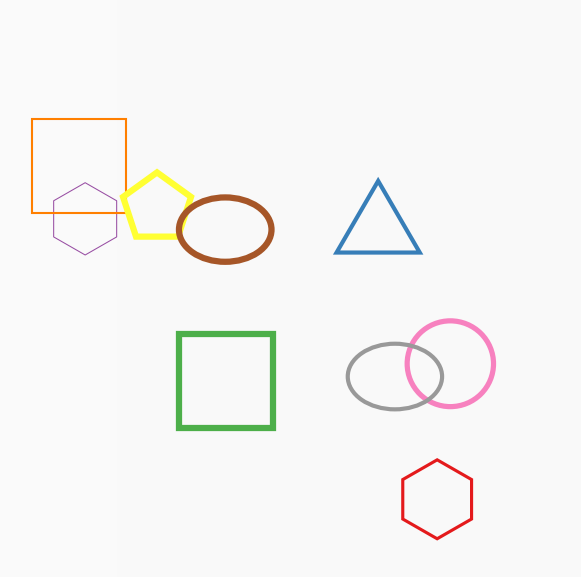[{"shape": "hexagon", "thickness": 1.5, "radius": 0.34, "center": [0.752, 0.135]}, {"shape": "triangle", "thickness": 2, "radius": 0.41, "center": [0.651, 0.603]}, {"shape": "square", "thickness": 3, "radius": 0.41, "center": [0.389, 0.34]}, {"shape": "hexagon", "thickness": 0.5, "radius": 0.31, "center": [0.147, 0.62]}, {"shape": "square", "thickness": 1, "radius": 0.4, "center": [0.136, 0.712]}, {"shape": "pentagon", "thickness": 3, "radius": 0.31, "center": [0.27, 0.639]}, {"shape": "oval", "thickness": 3, "radius": 0.4, "center": [0.388, 0.602]}, {"shape": "circle", "thickness": 2.5, "radius": 0.37, "center": [0.775, 0.369]}, {"shape": "oval", "thickness": 2, "radius": 0.41, "center": [0.679, 0.347]}]